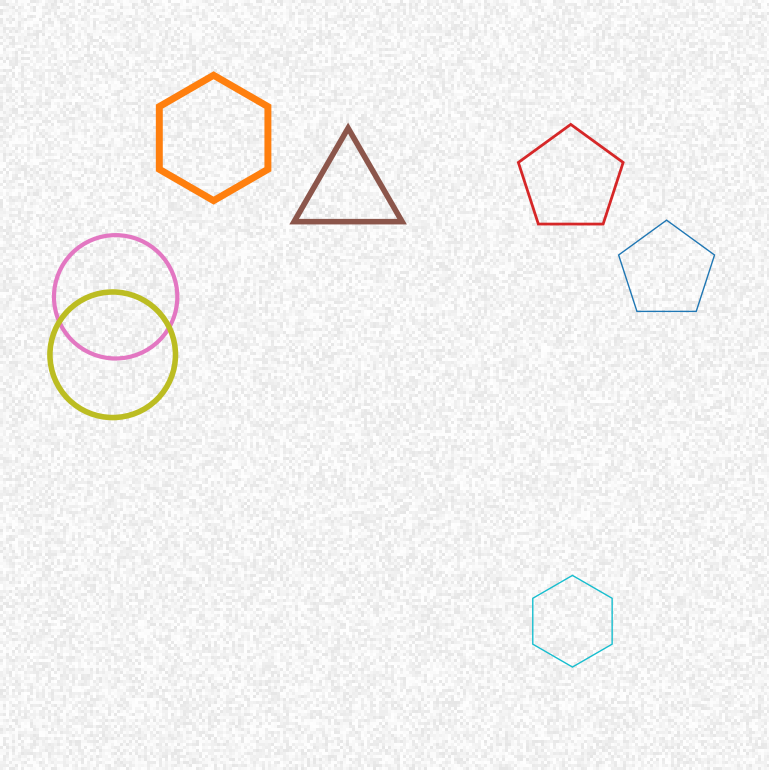[{"shape": "pentagon", "thickness": 0.5, "radius": 0.33, "center": [0.866, 0.649]}, {"shape": "hexagon", "thickness": 2.5, "radius": 0.41, "center": [0.277, 0.821]}, {"shape": "pentagon", "thickness": 1, "radius": 0.36, "center": [0.741, 0.767]}, {"shape": "triangle", "thickness": 2, "radius": 0.4, "center": [0.452, 0.753]}, {"shape": "circle", "thickness": 1.5, "radius": 0.4, "center": [0.15, 0.615]}, {"shape": "circle", "thickness": 2, "radius": 0.41, "center": [0.146, 0.539]}, {"shape": "hexagon", "thickness": 0.5, "radius": 0.3, "center": [0.743, 0.193]}]